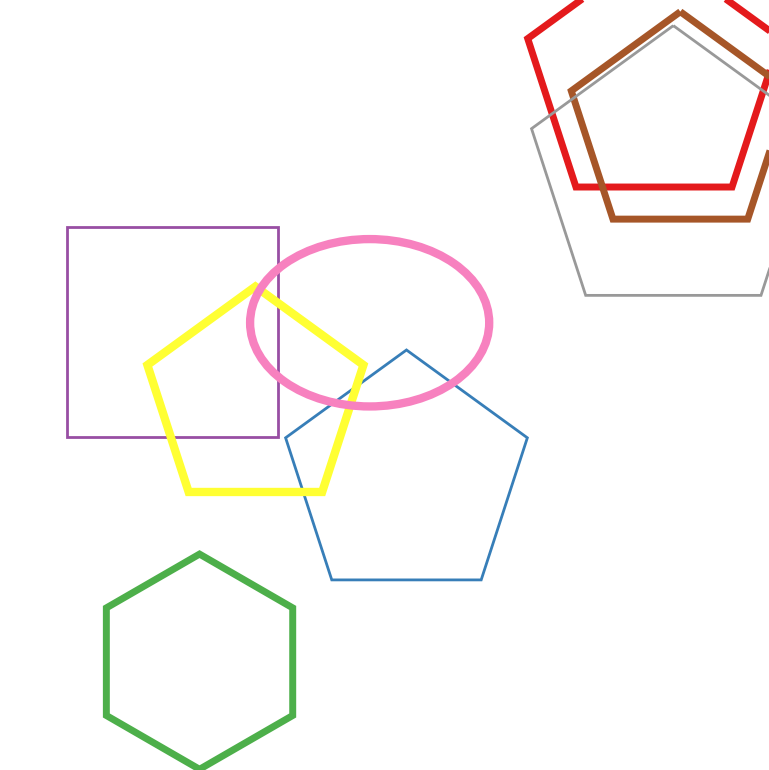[{"shape": "pentagon", "thickness": 2.5, "radius": 0.86, "center": [0.849, 0.897]}, {"shape": "pentagon", "thickness": 1, "radius": 0.83, "center": [0.528, 0.38]}, {"shape": "hexagon", "thickness": 2.5, "radius": 0.7, "center": [0.259, 0.141]}, {"shape": "square", "thickness": 1, "radius": 0.68, "center": [0.224, 0.568]}, {"shape": "pentagon", "thickness": 3, "radius": 0.74, "center": [0.332, 0.48]}, {"shape": "pentagon", "thickness": 2.5, "radius": 0.74, "center": [0.884, 0.836]}, {"shape": "oval", "thickness": 3, "radius": 0.78, "center": [0.48, 0.581]}, {"shape": "pentagon", "thickness": 1, "radius": 0.97, "center": [0.874, 0.773]}]